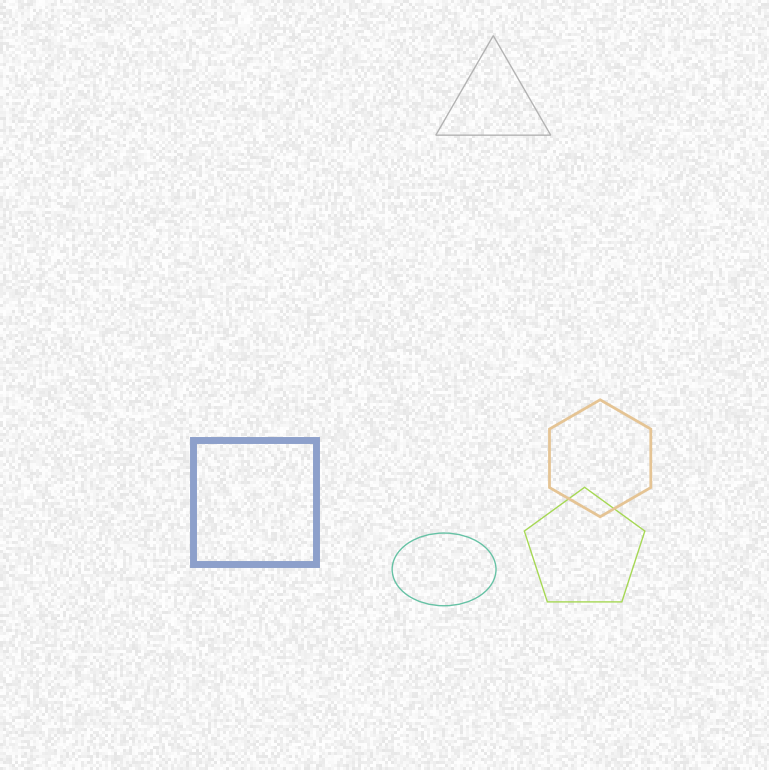[{"shape": "oval", "thickness": 0.5, "radius": 0.34, "center": [0.577, 0.261]}, {"shape": "square", "thickness": 2.5, "radius": 0.4, "center": [0.331, 0.348]}, {"shape": "pentagon", "thickness": 0.5, "radius": 0.41, "center": [0.759, 0.285]}, {"shape": "hexagon", "thickness": 1, "radius": 0.38, "center": [0.779, 0.405]}, {"shape": "triangle", "thickness": 0.5, "radius": 0.43, "center": [0.641, 0.868]}]